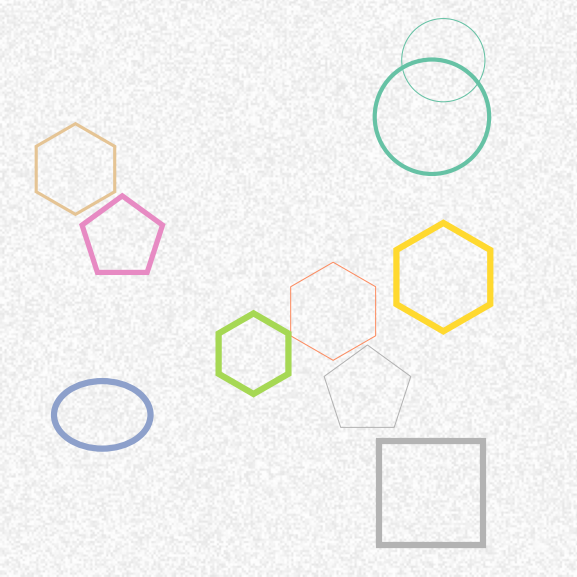[{"shape": "circle", "thickness": 0.5, "radius": 0.36, "center": [0.768, 0.895]}, {"shape": "circle", "thickness": 2, "radius": 0.5, "center": [0.748, 0.797]}, {"shape": "hexagon", "thickness": 0.5, "radius": 0.42, "center": [0.577, 0.46]}, {"shape": "oval", "thickness": 3, "radius": 0.42, "center": [0.177, 0.281]}, {"shape": "pentagon", "thickness": 2.5, "radius": 0.37, "center": [0.212, 0.587]}, {"shape": "hexagon", "thickness": 3, "radius": 0.35, "center": [0.439, 0.387]}, {"shape": "hexagon", "thickness": 3, "radius": 0.47, "center": [0.768, 0.519]}, {"shape": "hexagon", "thickness": 1.5, "radius": 0.39, "center": [0.131, 0.706]}, {"shape": "square", "thickness": 3, "radius": 0.45, "center": [0.747, 0.146]}, {"shape": "pentagon", "thickness": 0.5, "radius": 0.39, "center": [0.636, 0.323]}]